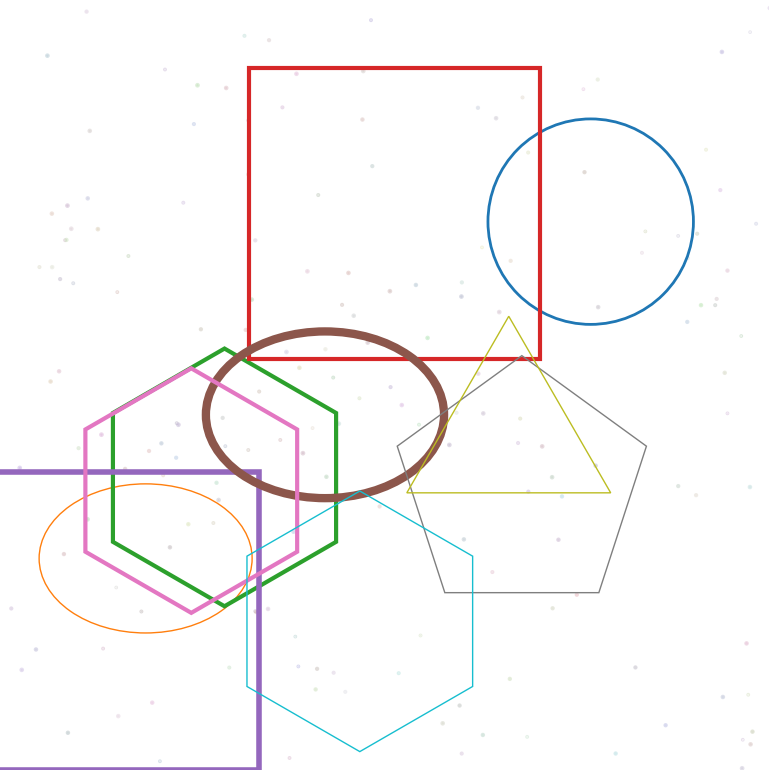[{"shape": "circle", "thickness": 1, "radius": 0.67, "center": [0.767, 0.712]}, {"shape": "oval", "thickness": 0.5, "radius": 0.69, "center": [0.189, 0.275]}, {"shape": "hexagon", "thickness": 1.5, "radius": 0.84, "center": [0.292, 0.38]}, {"shape": "square", "thickness": 1.5, "radius": 0.94, "center": [0.512, 0.723]}, {"shape": "square", "thickness": 2, "radius": 0.97, "center": [0.143, 0.194]}, {"shape": "oval", "thickness": 3, "radius": 0.77, "center": [0.422, 0.461]}, {"shape": "hexagon", "thickness": 1.5, "radius": 0.79, "center": [0.248, 0.363]}, {"shape": "pentagon", "thickness": 0.5, "radius": 0.85, "center": [0.678, 0.368]}, {"shape": "triangle", "thickness": 0.5, "radius": 0.76, "center": [0.661, 0.436]}, {"shape": "hexagon", "thickness": 0.5, "radius": 0.85, "center": [0.467, 0.193]}]